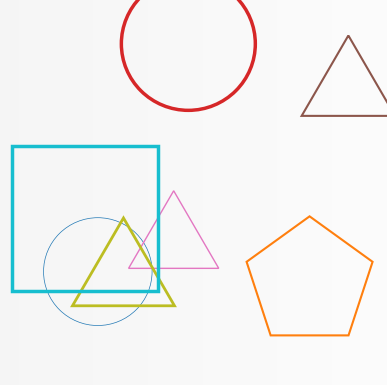[{"shape": "circle", "thickness": 0.5, "radius": 0.7, "center": [0.252, 0.295]}, {"shape": "pentagon", "thickness": 1.5, "radius": 0.85, "center": [0.799, 0.267]}, {"shape": "circle", "thickness": 2.5, "radius": 0.86, "center": [0.486, 0.886]}, {"shape": "triangle", "thickness": 1.5, "radius": 0.7, "center": [0.899, 0.769]}, {"shape": "triangle", "thickness": 1, "radius": 0.67, "center": [0.448, 0.37]}, {"shape": "triangle", "thickness": 2, "radius": 0.76, "center": [0.319, 0.282]}, {"shape": "square", "thickness": 2.5, "radius": 0.94, "center": [0.22, 0.433]}]